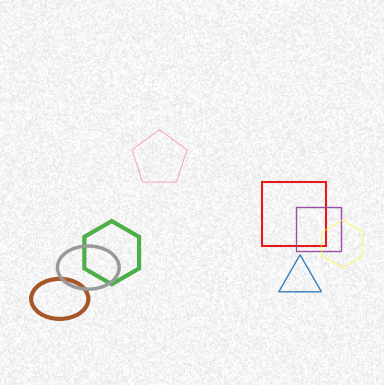[{"shape": "square", "thickness": 1.5, "radius": 0.41, "center": [0.762, 0.444]}, {"shape": "triangle", "thickness": 1, "radius": 0.32, "center": [0.779, 0.274]}, {"shape": "hexagon", "thickness": 3, "radius": 0.41, "center": [0.29, 0.344]}, {"shape": "square", "thickness": 1, "radius": 0.29, "center": [0.827, 0.405]}, {"shape": "hexagon", "thickness": 0.5, "radius": 0.31, "center": [0.889, 0.366]}, {"shape": "oval", "thickness": 3, "radius": 0.37, "center": [0.155, 0.224]}, {"shape": "pentagon", "thickness": 0.5, "radius": 0.38, "center": [0.414, 0.588]}, {"shape": "oval", "thickness": 2.5, "radius": 0.4, "center": [0.229, 0.305]}]